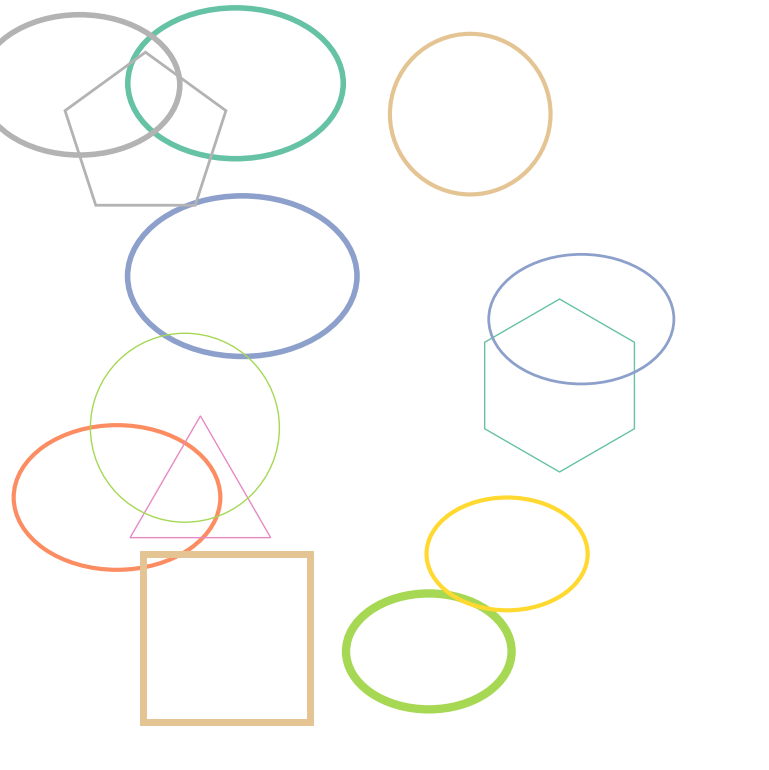[{"shape": "hexagon", "thickness": 0.5, "radius": 0.56, "center": [0.727, 0.499]}, {"shape": "oval", "thickness": 2, "radius": 0.7, "center": [0.306, 0.892]}, {"shape": "oval", "thickness": 1.5, "radius": 0.67, "center": [0.152, 0.354]}, {"shape": "oval", "thickness": 1, "radius": 0.6, "center": [0.755, 0.586]}, {"shape": "oval", "thickness": 2, "radius": 0.74, "center": [0.315, 0.641]}, {"shape": "triangle", "thickness": 0.5, "radius": 0.53, "center": [0.26, 0.354]}, {"shape": "oval", "thickness": 3, "radius": 0.54, "center": [0.557, 0.154]}, {"shape": "circle", "thickness": 0.5, "radius": 0.61, "center": [0.24, 0.444]}, {"shape": "oval", "thickness": 1.5, "radius": 0.52, "center": [0.659, 0.281]}, {"shape": "square", "thickness": 2.5, "radius": 0.54, "center": [0.294, 0.171]}, {"shape": "circle", "thickness": 1.5, "radius": 0.52, "center": [0.611, 0.852]}, {"shape": "pentagon", "thickness": 1, "radius": 0.55, "center": [0.189, 0.822]}, {"shape": "oval", "thickness": 2, "radius": 0.65, "center": [0.103, 0.89]}]